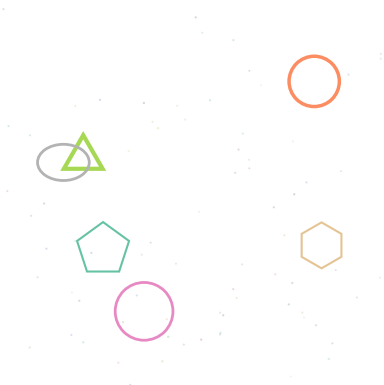[{"shape": "pentagon", "thickness": 1.5, "radius": 0.35, "center": [0.268, 0.352]}, {"shape": "circle", "thickness": 2.5, "radius": 0.33, "center": [0.816, 0.789]}, {"shape": "circle", "thickness": 2, "radius": 0.38, "center": [0.374, 0.191]}, {"shape": "triangle", "thickness": 3, "radius": 0.29, "center": [0.216, 0.591]}, {"shape": "hexagon", "thickness": 1.5, "radius": 0.3, "center": [0.835, 0.363]}, {"shape": "oval", "thickness": 2, "radius": 0.34, "center": [0.165, 0.578]}]